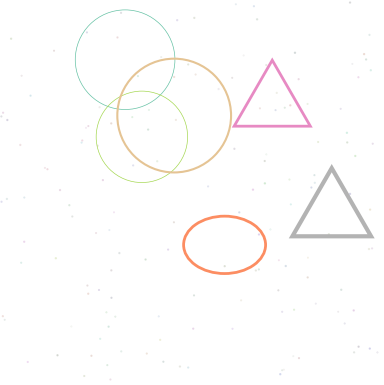[{"shape": "circle", "thickness": 0.5, "radius": 0.65, "center": [0.325, 0.845]}, {"shape": "oval", "thickness": 2, "radius": 0.53, "center": [0.583, 0.364]}, {"shape": "triangle", "thickness": 2, "radius": 0.57, "center": [0.707, 0.729]}, {"shape": "circle", "thickness": 0.5, "radius": 0.59, "center": [0.369, 0.645]}, {"shape": "circle", "thickness": 1.5, "radius": 0.74, "center": [0.452, 0.7]}, {"shape": "triangle", "thickness": 3, "radius": 0.59, "center": [0.862, 0.445]}]